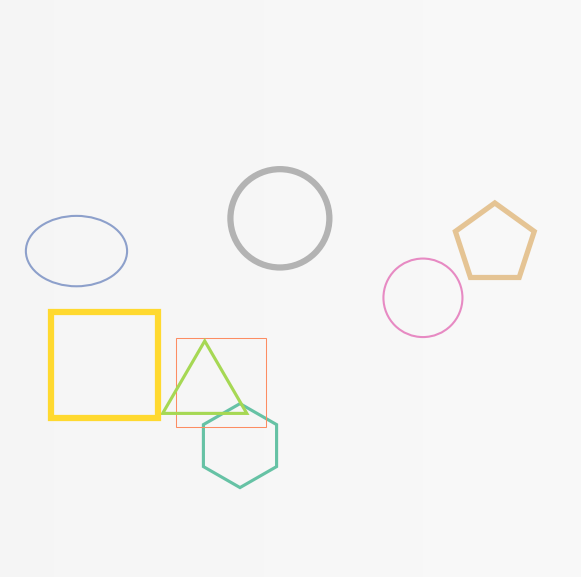[{"shape": "hexagon", "thickness": 1.5, "radius": 0.36, "center": [0.413, 0.228]}, {"shape": "square", "thickness": 0.5, "radius": 0.39, "center": [0.381, 0.337]}, {"shape": "oval", "thickness": 1, "radius": 0.44, "center": [0.132, 0.564]}, {"shape": "circle", "thickness": 1, "radius": 0.34, "center": [0.728, 0.483]}, {"shape": "triangle", "thickness": 1.5, "radius": 0.42, "center": [0.352, 0.325]}, {"shape": "square", "thickness": 3, "radius": 0.46, "center": [0.18, 0.367]}, {"shape": "pentagon", "thickness": 2.5, "radius": 0.36, "center": [0.851, 0.576]}, {"shape": "circle", "thickness": 3, "radius": 0.43, "center": [0.482, 0.621]}]